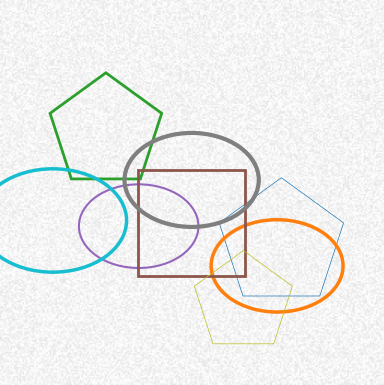[{"shape": "pentagon", "thickness": 0.5, "radius": 0.85, "center": [0.731, 0.369]}, {"shape": "oval", "thickness": 2.5, "radius": 0.86, "center": [0.72, 0.309]}, {"shape": "pentagon", "thickness": 2, "radius": 0.76, "center": [0.275, 0.659]}, {"shape": "oval", "thickness": 1.5, "radius": 0.78, "center": [0.36, 0.413]}, {"shape": "square", "thickness": 2, "radius": 0.69, "center": [0.497, 0.421]}, {"shape": "oval", "thickness": 3, "radius": 0.87, "center": [0.498, 0.533]}, {"shape": "pentagon", "thickness": 0.5, "radius": 0.67, "center": [0.632, 0.215]}, {"shape": "oval", "thickness": 2.5, "radius": 0.96, "center": [0.137, 0.427]}]